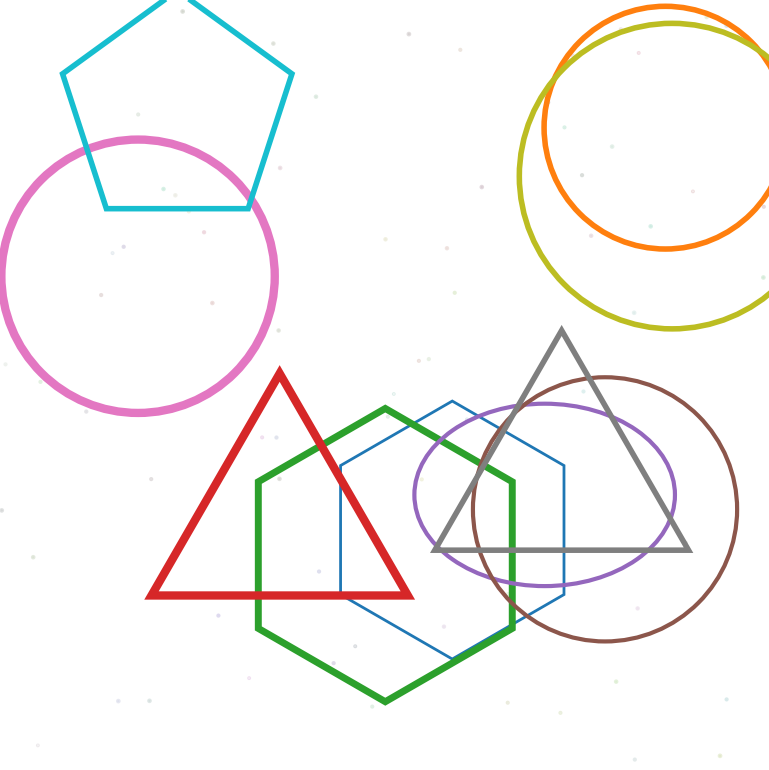[{"shape": "hexagon", "thickness": 1, "radius": 0.84, "center": [0.587, 0.312]}, {"shape": "circle", "thickness": 2, "radius": 0.79, "center": [0.864, 0.834]}, {"shape": "hexagon", "thickness": 2.5, "radius": 0.95, "center": [0.5, 0.279]}, {"shape": "triangle", "thickness": 3, "radius": 0.96, "center": [0.363, 0.323]}, {"shape": "oval", "thickness": 1.5, "radius": 0.85, "center": [0.707, 0.357]}, {"shape": "circle", "thickness": 1.5, "radius": 0.86, "center": [0.786, 0.339]}, {"shape": "circle", "thickness": 3, "radius": 0.89, "center": [0.179, 0.641]}, {"shape": "triangle", "thickness": 2, "radius": 0.95, "center": [0.729, 0.381]}, {"shape": "circle", "thickness": 2, "radius": 0.99, "center": [0.873, 0.771]}, {"shape": "pentagon", "thickness": 2, "radius": 0.78, "center": [0.23, 0.856]}]